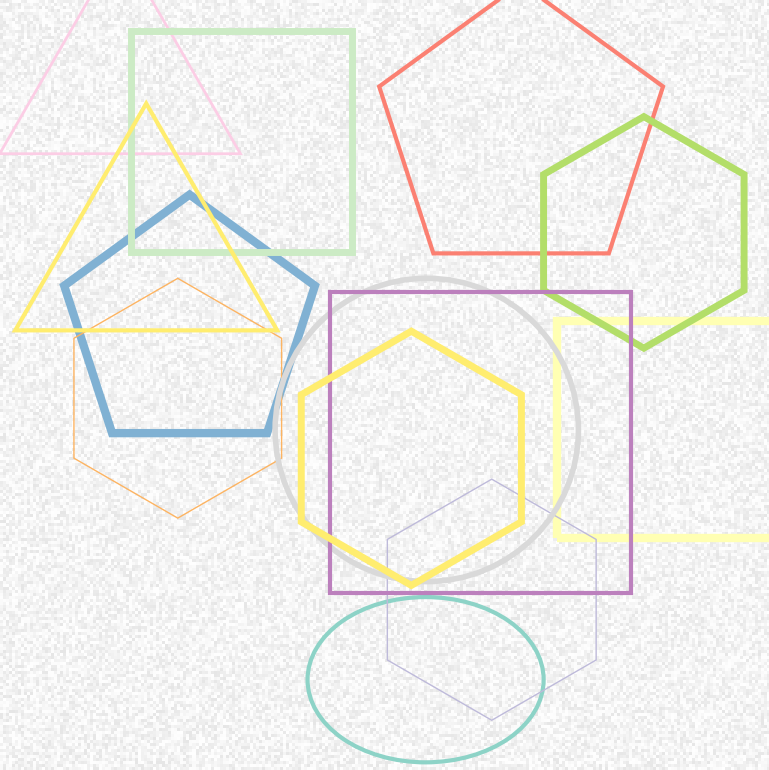[{"shape": "oval", "thickness": 1.5, "radius": 0.77, "center": [0.553, 0.117]}, {"shape": "square", "thickness": 3, "radius": 0.71, "center": [0.865, 0.442]}, {"shape": "hexagon", "thickness": 0.5, "radius": 0.78, "center": [0.639, 0.221]}, {"shape": "pentagon", "thickness": 1.5, "radius": 0.97, "center": [0.677, 0.828]}, {"shape": "pentagon", "thickness": 3, "radius": 0.86, "center": [0.246, 0.576]}, {"shape": "hexagon", "thickness": 0.5, "radius": 0.78, "center": [0.231, 0.483]}, {"shape": "hexagon", "thickness": 2.5, "radius": 0.75, "center": [0.836, 0.698]}, {"shape": "triangle", "thickness": 1, "radius": 0.9, "center": [0.156, 0.891]}, {"shape": "circle", "thickness": 2, "radius": 0.98, "center": [0.554, 0.442]}, {"shape": "square", "thickness": 1.5, "radius": 0.98, "center": [0.624, 0.426]}, {"shape": "square", "thickness": 2.5, "radius": 0.72, "center": [0.314, 0.816]}, {"shape": "hexagon", "thickness": 2.5, "radius": 0.83, "center": [0.534, 0.405]}, {"shape": "triangle", "thickness": 1.5, "radius": 0.98, "center": [0.19, 0.669]}]